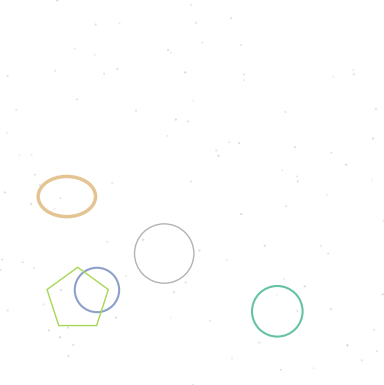[{"shape": "circle", "thickness": 1.5, "radius": 0.33, "center": [0.72, 0.191]}, {"shape": "circle", "thickness": 1.5, "radius": 0.29, "center": [0.252, 0.247]}, {"shape": "pentagon", "thickness": 1, "radius": 0.42, "center": [0.202, 0.222]}, {"shape": "oval", "thickness": 2.5, "radius": 0.37, "center": [0.174, 0.49]}, {"shape": "circle", "thickness": 1, "radius": 0.39, "center": [0.427, 0.341]}]